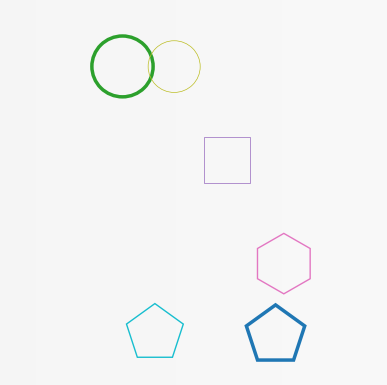[{"shape": "pentagon", "thickness": 2.5, "radius": 0.4, "center": [0.711, 0.129]}, {"shape": "circle", "thickness": 2.5, "radius": 0.4, "center": [0.316, 0.827]}, {"shape": "square", "thickness": 0.5, "radius": 0.3, "center": [0.585, 0.584]}, {"shape": "hexagon", "thickness": 1, "radius": 0.39, "center": [0.732, 0.315]}, {"shape": "circle", "thickness": 0.5, "radius": 0.34, "center": [0.449, 0.827]}, {"shape": "pentagon", "thickness": 1, "radius": 0.39, "center": [0.4, 0.134]}]